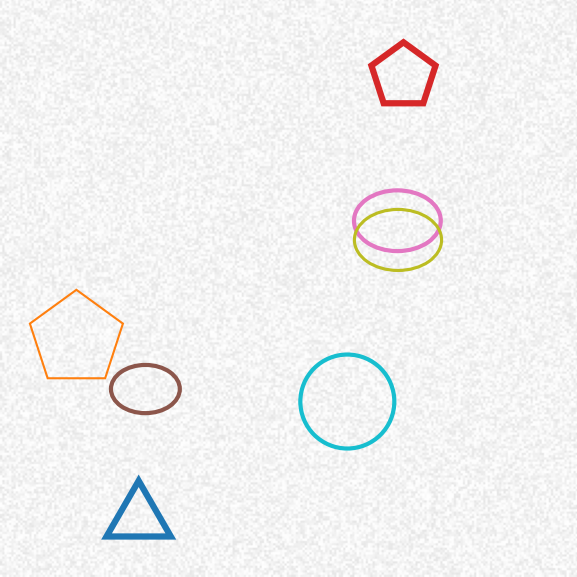[{"shape": "triangle", "thickness": 3, "radius": 0.32, "center": [0.24, 0.102]}, {"shape": "pentagon", "thickness": 1, "radius": 0.42, "center": [0.132, 0.413]}, {"shape": "pentagon", "thickness": 3, "radius": 0.29, "center": [0.699, 0.868]}, {"shape": "oval", "thickness": 2, "radius": 0.3, "center": [0.252, 0.325]}, {"shape": "oval", "thickness": 2, "radius": 0.38, "center": [0.688, 0.617]}, {"shape": "oval", "thickness": 1.5, "radius": 0.38, "center": [0.689, 0.584]}, {"shape": "circle", "thickness": 2, "radius": 0.41, "center": [0.601, 0.304]}]